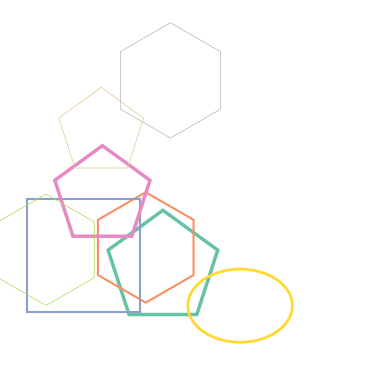[{"shape": "pentagon", "thickness": 2.5, "radius": 0.75, "center": [0.423, 0.304]}, {"shape": "hexagon", "thickness": 1.5, "radius": 0.72, "center": [0.379, 0.357]}, {"shape": "square", "thickness": 1.5, "radius": 0.73, "center": [0.217, 0.336]}, {"shape": "pentagon", "thickness": 2.5, "radius": 0.65, "center": [0.266, 0.492]}, {"shape": "hexagon", "thickness": 0.5, "radius": 0.72, "center": [0.12, 0.351]}, {"shape": "oval", "thickness": 2, "radius": 0.68, "center": [0.624, 0.206]}, {"shape": "pentagon", "thickness": 0.5, "radius": 0.58, "center": [0.263, 0.657]}, {"shape": "hexagon", "thickness": 0.5, "radius": 0.75, "center": [0.443, 0.791]}]